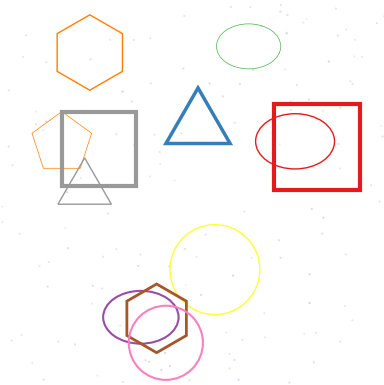[{"shape": "square", "thickness": 3, "radius": 0.56, "center": [0.823, 0.618]}, {"shape": "oval", "thickness": 1, "radius": 0.51, "center": [0.766, 0.633]}, {"shape": "triangle", "thickness": 2.5, "radius": 0.48, "center": [0.514, 0.675]}, {"shape": "oval", "thickness": 0.5, "radius": 0.42, "center": [0.646, 0.88]}, {"shape": "oval", "thickness": 1.5, "radius": 0.49, "center": [0.366, 0.176]}, {"shape": "pentagon", "thickness": 0.5, "radius": 0.41, "center": [0.161, 0.629]}, {"shape": "hexagon", "thickness": 1, "radius": 0.49, "center": [0.233, 0.864]}, {"shape": "circle", "thickness": 1, "radius": 0.58, "center": [0.558, 0.3]}, {"shape": "hexagon", "thickness": 2, "radius": 0.45, "center": [0.407, 0.173]}, {"shape": "circle", "thickness": 1.5, "radius": 0.48, "center": [0.431, 0.11]}, {"shape": "square", "thickness": 3, "radius": 0.48, "center": [0.257, 0.612]}, {"shape": "triangle", "thickness": 1, "radius": 0.4, "center": [0.22, 0.51]}]